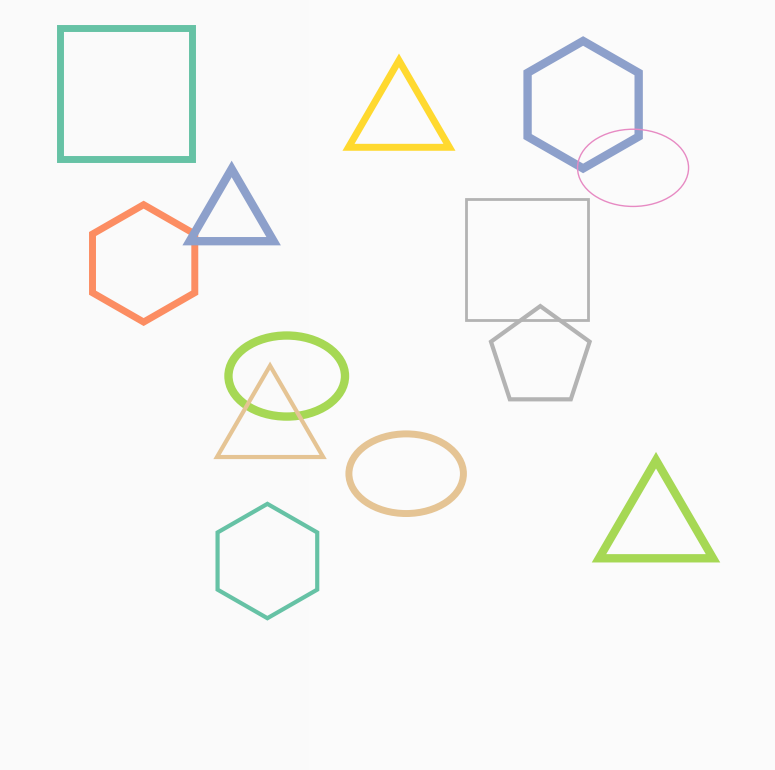[{"shape": "square", "thickness": 2.5, "radius": 0.42, "center": [0.162, 0.879]}, {"shape": "hexagon", "thickness": 1.5, "radius": 0.37, "center": [0.345, 0.271]}, {"shape": "hexagon", "thickness": 2.5, "radius": 0.38, "center": [0.185, 0.658]}, {"shape": "triangle", "thickness": 3, "radius": 0.31, "center": [0.299, 0.718]}, {"shape": "hexagon", "thickness": 3, "radius": 0.41, "center": [0.752, 0.864]}, {"shape": "oval", "thickness": 0.5, "radius": 0.36, "center": [0.817, 0.782]}, {"shape": "triangle", "thickness": 3, "radius": 0.42, "center": [0.846, 0.317]}, {"shape": "oval", "thickness": 3, "radius": 0.38, "center": [0.37, 0.512]}, {"shape": "triangle", "thickness": 2.5, "radius": 0.38, "center": [0.515, 0.846]}, {"shape": "oval", "thickness": 2.5, "radius": 0.37, "center": [0.524, 0.385]}, {"shape": "triangle", "thickness": 1.5, "radius": 0.4, "center": [0.348, 0.446]}, {"shape": "pentagon", "thickness": 1.5, "radius": 0.33, "center": [0.697, 0.536]}, {"shape": "square", "thickness": 1, "radius": 0.39, "center": [0.68, 0.663]}]